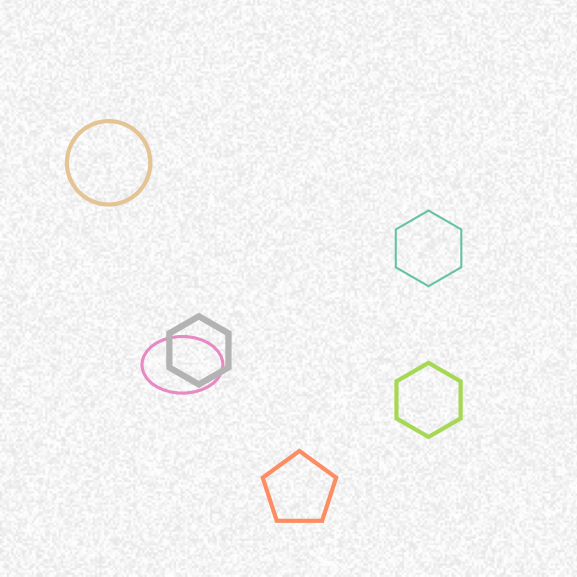[{"shape": "hexagon", "thickness": 1, "radius": 0.33, "center": [0.742, 0.569]}, {"shape": "pentagon", "thickness": 2, "radius": 0.33, "center": [0.519, 0.151]}, {"shape": "oval", "thickness": 1.5, "radius": 0.35, "center": [0.316, 0.367]}, {"shape": "hexagon", "thickness": 2, "radius": 0.32, "center": [0.742, 0.307]}, {"shape": "circle", "thickness": 2, "radius": 0.36, "center": [0.188, 0.717]}, {"shape": "hexagon", "thickness": 3, "radius": 0.3, "center": [0.344, 0.392]}]